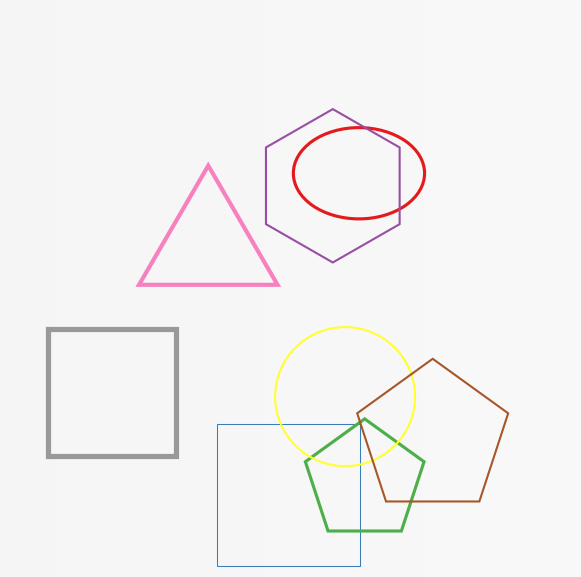[{"shape": "oval", "thickness": 1.5, "radius": 0.56, "center": [0.618, 0.699]}, {"shape": "square", "thickness": 0.5, "radius": 0.61, "center": [0.497, 0.142]}, {"shape": "pentagon", "thickness": 1.5, "radius": 0.54, "center": [0.627, 0.166]}, {"shape": "hexagon", "thickness": 1, "radius": 0.66, "center": [0.573, 0.677]}, {"shape": "circle", "thickness": 1, "radius": 0.6, "center": [0.594, 0.312]}, {"shape": "pentagon", "thickness": 1, "radius": 0.68, "center": [0.744, 0.241]}, {"shape": "triangle", "thickness": 2, "radius": 0.69, "center": [0.358, 0.575]}, {"shape": "square", "thickness": 2.5, "radius": 0.55, "center": [0.193, 0.32]}]